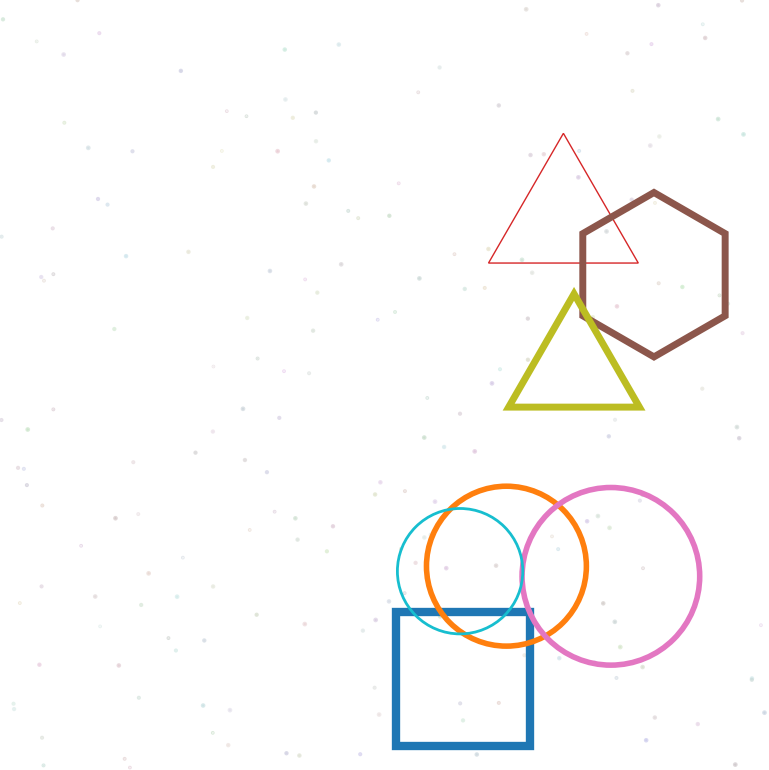[{"shape": "square", "thickness": 3, "radius": 0.43, "center": [0.602, 0.119]}, {"shape": "circle", "thickness": 2, "radius": 0.52, "center": [0.658, 0.265]}, {"shape": "triangle", "thickness": 0.5, "radius": 0.56, "center": [0.732, 0.715]}, {"shape": "hexagon", "thickness": 2.5, "radius": 0.53, "center": [0.849, 0.643]}, {"shape": "circle", "thickness": 2, "radius": 0.58, "center": [0.793, 0.252]}, {"shape": "triangle", "thickness": 2.5, "radius": 0.49, "center": [0.746, 0.52]}, {"shape": "circle", "thickness": 1, "radius": 0.41, "center": [0.598, 0.258]}]